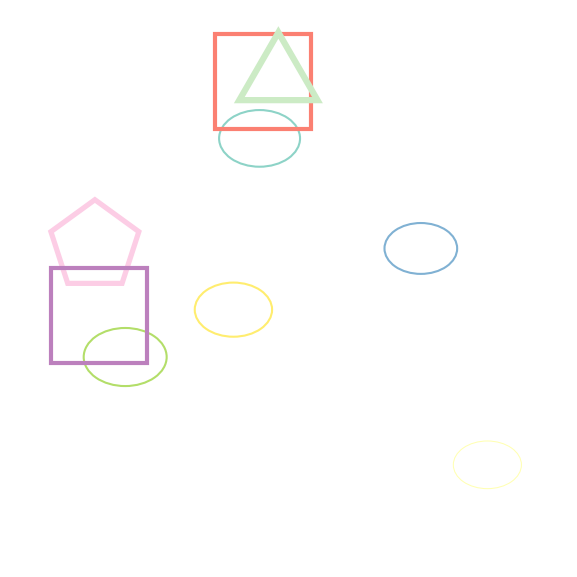[{"shape": "oval", "thickness": 1, "radius": 0.35, "center": [0.449, 0.76]}, {"shape": "oval", "thickness": 0.5, "radius": 0.29, "center": [0.844, 0.194]}, {"shape": "square", "thickness": 2, "radius": 0.41, "center": [0.456, 0.858]}, {"shape": "oval", "thickness": 1, "radius": 0.31, "center": [0.729, 0.569]}, {"shape": "oval", "thickness": 1, "radius": 0.36, "center": [0.217, 0.381]}, {"shape": "pentagon", "thickness": 2.5, "radius": 0.4, "center": [0.164, 0.573]}, {"shape": "square", "thickness": 2, "radius": 0.41, "center": [0.171, 0.453]}, {"shape": "triangle", "thickness": 3, "radius": 0.39, "center": [0.482, 0.865]}, {"shape": "oval", "thickness": 1, "radius": 0.33, "center": [0.404, 0.463]}]